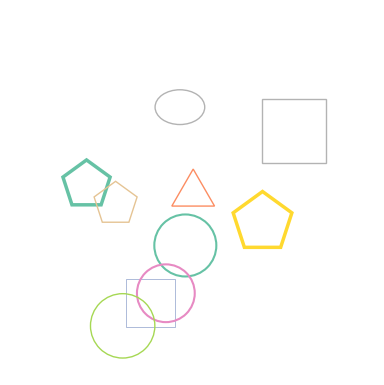[{"shape": "pentagon", "thickness": 2.5, "radius": 0.32, "center": [0.225, 0.52]}, {"shape": "circle", "thickness": 1.5, "radius": 0.4, "center": [0.481, 0.362]}, {"shape": "triangle", "thickness": 1, "radius": 0.32, "center": [0.502, 0.497]}, {"shape": "square", "thickness": 0.5, "radius": 0.32, "center": [0.392, 0.213]}, {"shape": "circle", "thickness": 1.5, "radius": 0.38, "center": [0.431, 0.238]}, {"shape": "circle", "thickness": 1, "radius": 0.42, "center": [0.319, 0.154]}, {"shape": "pentagon", "thickness": 2.5, "radius": 0.4, "center": [0.682, 0.422]}, {"shape": "pentagon", "thickness": 1, "radius": 0.29, "center": [0.3, 0.47]}, {"shape": "oval", "thickness": 1, "radius": 0.32, "center": [0.467, 0.722]}, {"shape": "square", "thickness": 1, "radius": 0.41, "center": [0.763, 0.66]}]